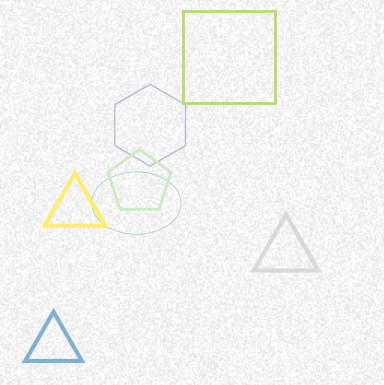[{"shape": "oval", "thickness": 0.5, "radius": 0.58, "center": [0.354, 0.473]}, {"shape": "hexagon", "thickness": 1, "radius": 0.53, "center": [0.39, 0.675]}, {"shape": "triangle", "thickness": 3, "radius": 0.42, "center": [0.139, 0.105]}, {"shape": "square", "thickness": 2, "radius": 0.6, "center": [0.595, 0.851]}, {"shape": "triangle", "thickness": 3, "radius": 0.48, "center": [0.743, 0.346]}, {"shape": "pentagon", "thickness": 2, "radius": 0.43, "center": [0.362, 0.526]}, {"shape": "triangle", "thickness": 3, "radius": 0.45, "center": [0.195, 0.459]}]